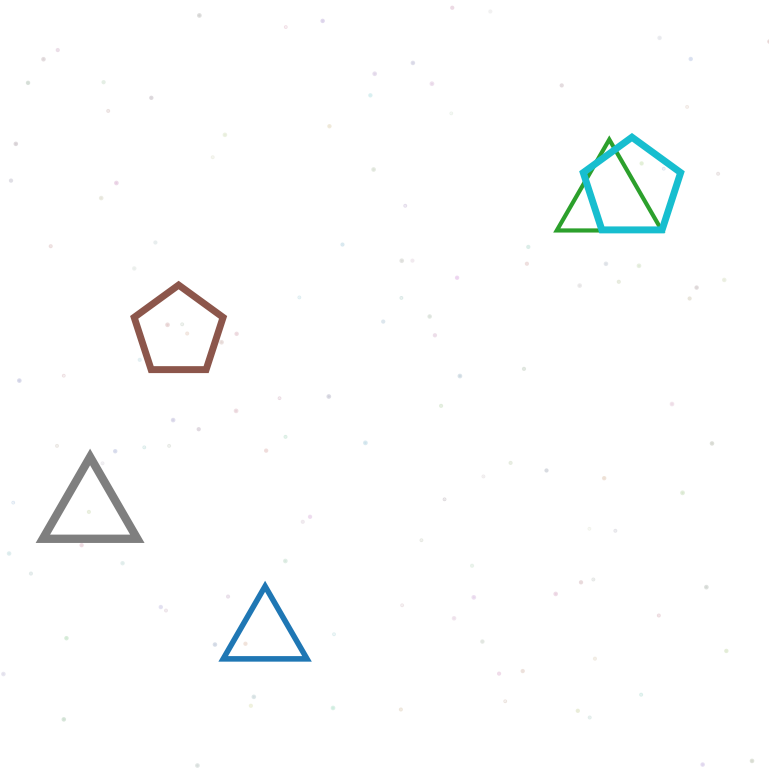[{"shape": "triangle", "thickness": 2, "radius": 0.31, "center": [0.344, 0.176]}, {"shape": "triangle", "thickness": 1.5, "radius": 0.39, "center": [0.791, 0.74]}, {"shape": "pentagon", "thickness": 2.5, "radius": 0.3, "center": [0.232, 0.569]}, {"shape": "triangle", "thickness": 3, "radius": 0.35, "center": [0.117, 0.336]}, {"shape": "pentagon", "thickness": 2.5, "radius": 0.33, "center": [0.821, 0.755]}]